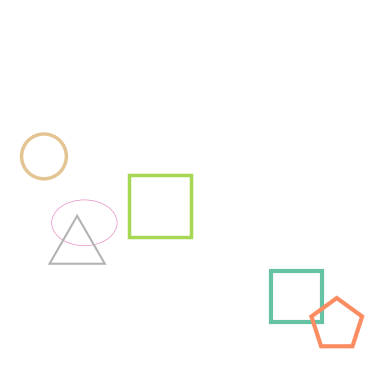[{"shape": "square", "thickness": 3, "radius": 0.33, "center": [0.77, 0.231]}, {"shape": "pentagon", "thickness": 3, "radius": 0.35, "center": [0.875, 0.157]}, {"shape": "oval", "thickness": 0.5, "radius": 0.42, "center": [0.219, 0.421]}, {"shape": "square", "thickness": 2.5, "radius": 0.4, "center": [0.416, 0.464]}, {"shape": "circle", "thickness": 2.5, "radius": 0.29, "center": [0.114, 0.594]}, {"shape": "triangle", "thickness": 1.5, "radius": 0.41, "center": [0.2, 0.356]}]